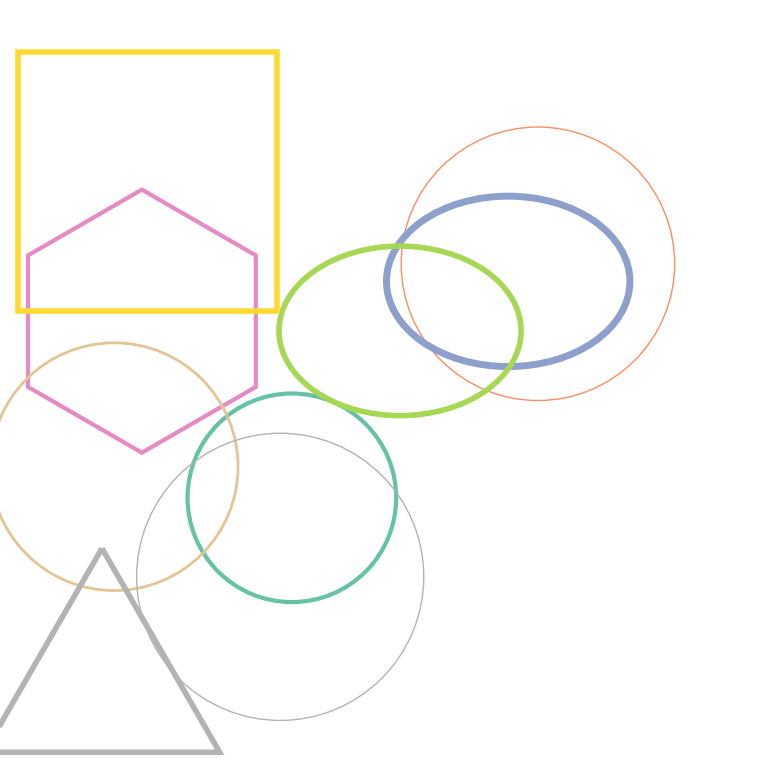[{"shape": "circle", "thickness": 1.5, "radius": 0.68, "center": [0.379, 0.353]}, {"shape": "circle", "thickness": 0.5, "radius": 0.89, "center": [0.699, 0.657]}, {"shape": "oval", "thickness": 2.5, "radius": 0.79, "center": [0.66, 0.635]}, {"shape": "hexagon", "thickness": 1.5, "radius": 0.85, "center": [0.184, 0.583]}, {"shape": "oval", "thickness": 2, "radius": 0.79, "center": [0.52, 0.57]}, {"shape": "square", "thickness": 2, "radius": 0.84, "center": [0.192, 0.764]}, {"shape": "circle", "thickness": 1, "radius": 0.8, "center": [0.148, 0.394]}, {"shape": "triangle", "thickness": 2, "radius": 0.88, "center": [0.132, 0.111]}, {"shape": "circle", "thickness": 0.5, "radius": 0.93, "center": [0.364, 0.251]}]